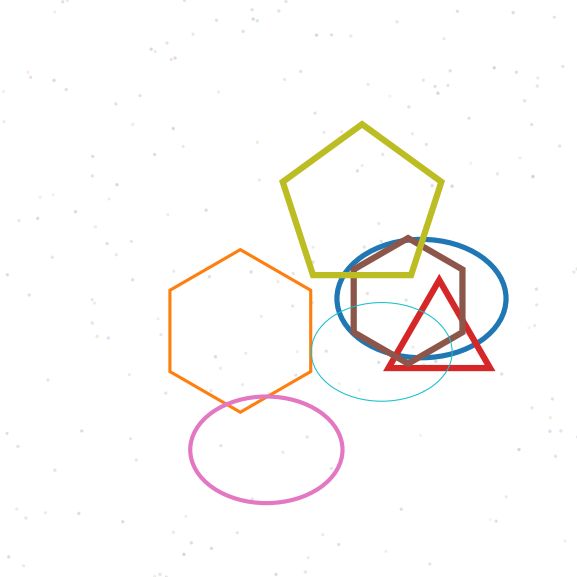[{"shape": "oval", "thickness": 2.5, "radius": 0.73, "center": [0.73, 0.482]}, {"shape": "hexagon", "thickness": 1.5, "radius": 0.7, "center": [0.416, 0.426]}, {"shape": "triangle", "thickness": 3, "radius": 0.51, "center": [0.761, 0.413]}, {"shape": "hexagon", "thickness": 3, "radius": 0.54, "center": [0.707, 0.478]}, {"shape": "oval", "thickness": 2, "radius": 0.66, "center": [0.461, 0.22]}, {"shape": "pentagon", "thickness": 3, "radius": 0.72, "center": [0.627, 0.64]}, {"shape": "oval", "thickness": 0.5, "radius": 0.61, "center": [0.661, 0.39]}]